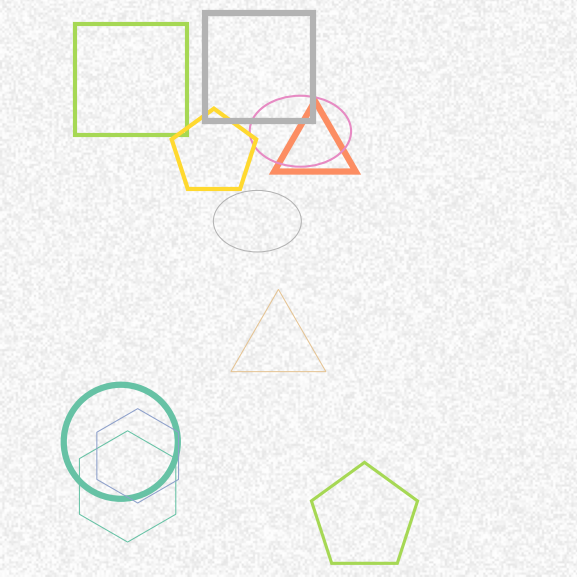[{"shape": "circle", "thickness": 3, "radius": 0.49, "center": [0.209, 0.234]}, {"shape": "hexagon", "thickness": 0.5, "radius": 0.48, "center": [0.221, 0.157]}, {"shape": "triangle", "thickness": 3, "radius": 0.41, "center": [0.545, 0.743]}, {"shape": "hexagon", "thickness": 0.5, "radius": 0.41, "center": [0.238, 0.21]}, {"shape": "oval", "thickness": 1, "radius": 0.44, "center": [0.52, 0.772]}, {"shape": "square", "thickness": 2, "radius": 0.48, "center": [0.227, 0.861]}, {"shape": "pentagon", "thickness": 1.5, "radius": 0.48, "center": [0.631, 0.102]}, {"shape": "pentagon", "thickness": 2, "radius": 0.38, "center": [0.37, 0.734]}, {"shape": "triangle", "thickness": 0.5, "radius": 0.47, "center": [0.482, 0.403]}, {"shape": "square", "thickness": 3, "radius": 0.47, "center": [0.449, 0.883]}, {"shape": "oval", "thickness": 0.5, "radius": 0.38, "center": [0.446, 0.616]}]